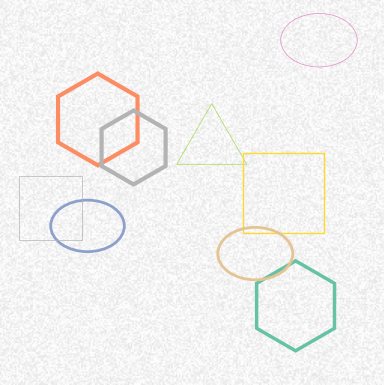[{"shape": "hexagon", "thickness": 2.5, "radius": 0.58, "center": [0.768, 0.206]}, {"shape": "hexagon", "thickness": 3, "radius": 0.6, "center": [0.254, 0.69]}, {"shape": "oval", "thickness": 2, "radius": 0.48, "center": [0.227, 0.413]}, {"shape": "oval", "thickness": 0.5, "radius": 0.5, "center": [0.829, 0.896]}, {"shape": "triangle", "thickness": 0.5, "radius": 0.53, "center": [0.55, 0.626]}, {"shape": "square", "thickness": 1, "radius": 0.52, "center": [0.736, 0.499]}, {"shape": "oval", "thickness": 2, "radius": 0.49, "center": [0.663, 0.341]}, {"shape": "square", "thickness": 0.5, "radius": 0.41, "center": [0.132, 0.46]}, {"shape": "hexagon", "thickness": 3, "radius": 0.48, "center": [0.347, 0.617]}]